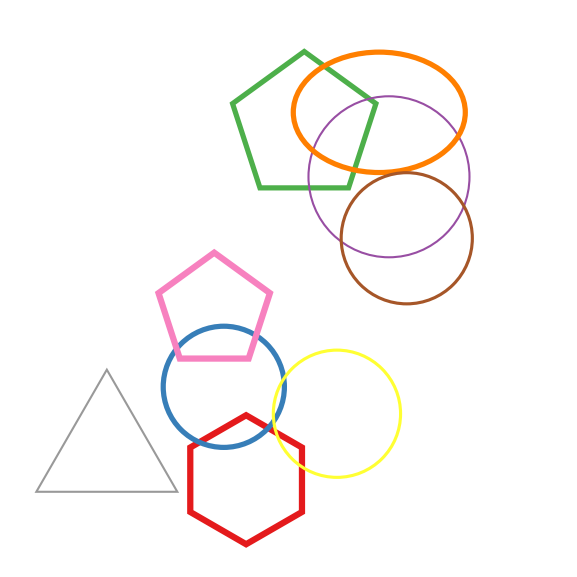[{"shape": "hexagon", "thickness": 3, "radius": 0.56, "center": [0.426, 0.168]}, {"shape": "circle", "thickness": 2.5, "radius": 0.52, "center": [0.388, 0.329]}, {"shape": "pentagon", "thickness": 2.5, "radius": 0.65, "center": [0.527, 0.779]}, {"shape": "circle", "thickness": 1, "radius": 0.7, "center": [0.674, 0.693]}, {"shape": "oval", "thickness": 2.5, "radius": 0.74, "center": [0.657, 0.805]}, {"shape": "circle", "thickness": 1.5, "radius": 0.55, "center": [0.583, 0.283]}, {"shape": "circle", "thickness": 1.5, "radius": 0.57, "center": [0.704, 0.587]}, {"shape": "pentagon", "thickness": 3, "radius": 0.51, "center": [0.371, 0.46]}, {"shape": "triangle", "thickness": 1, "radius": 0.7, "center": [0.185, 0.218]}]